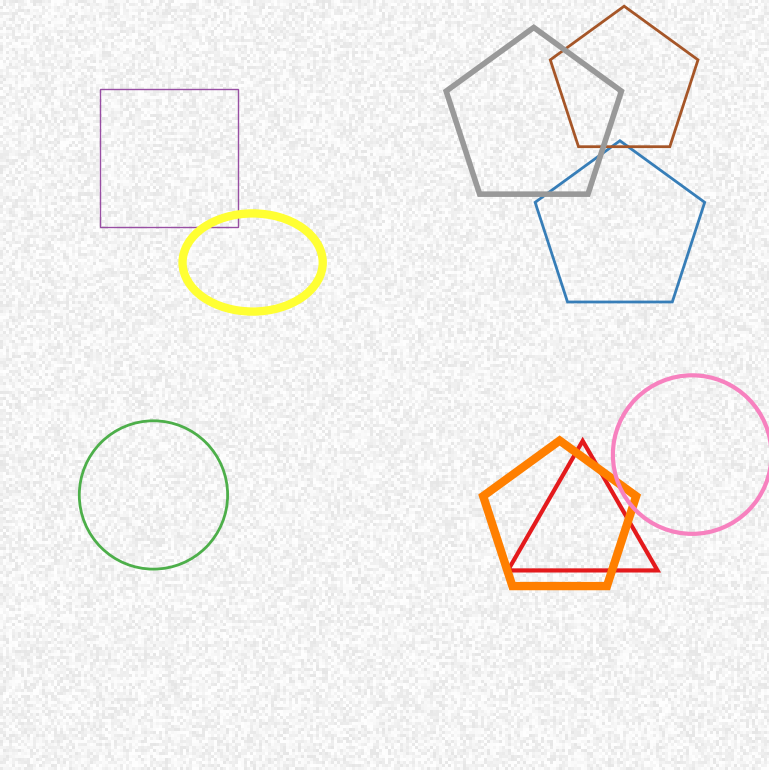[{"shape": "triangle", "thickness": 1.5, "radius": 0.56, "center": [0.757, 0.315]}, {"shape": "pentagon", "thickness": 1, "radius": 0.58, "center": [0.805, 0.701]}, {"shape": "circle", "thickness": 1, "radius": 0.48, "center": [0.199, 0.357]}, {"shape": "square", "thickness": 0.5, "radius": 0.45, "center": [0.22, 0.795]}, {"shape": "pentagon", "thickness": 3, "radius": 0.52, "center": [0.727, 0.323]}, {"shape": "oval", "thickness": 3, "radius": 0.46, "center": [0.328, 0.659]}, {"shape": "pentagon", "thickness": 1, "radius": 0.5, "center": [0.811, 0.891]}, {"shape": "circle", "thickness": 1.5, "radius": 0.51, "center": [0.899, 0.41]}, {"shape": "pentagon", "thickness": 2, "radius": 0.6, "center": [0.693, 0.845]}]